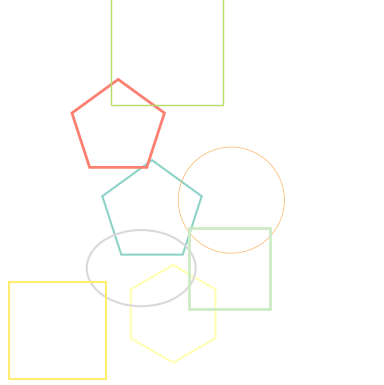[{"shape": "pentagon", "thickness": 1.5, "radius": 0.68, "center": [0.395, 0.448]}, {"shape": "hexagon", "thickness": 1.5, "radius": 0.63, "center": [0.45, 0.185]}, {"shape": "pentagon", "thickness": 2, "radius": 0.63, "center": [0.307, 0.667]}, {"shape": "circle", "thickness": 0.5, "radius": 0.69, "center": [0.601, 0.48]}, {"shape": "square", "thickness": 1, "radius": 0.73, "center": [0.433, 0.872]}, {"shape": "oval", "thickness": 1.5, "radius": 0.71, "center": [0.367, 0.304]}, {"shape": "square", "thickness": 2, "radius": 0.53, "center": [0.596, 0.303]}, {"shape": "square", "thickness": 1.5, "radius": 0.63, "center": [0.149, 0.142]}]